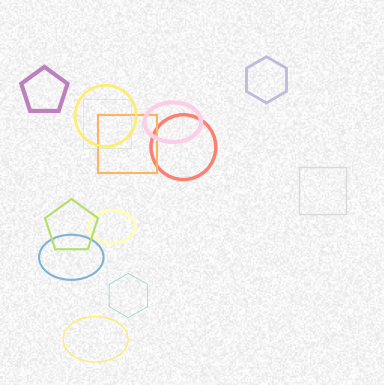[{"shape": "hexagon", "thickness": 0.5, "radius": 0.29, "center": [0.334, 0.232]}, {"shape": "oval", "thickness": 2, "radius": 0.3, "center": [0.291, 0.411]}, {"shape": "hexagon", "thickness": 2, "radius": 0.3, "center": [0.692, 0.793]}, {"shape": "circle", "thickness": 2.5, "radius": 0.42, "center": [0.476, 0.618]}, {"shape": "oval", "thickness": 1.5, "radius": 0.42, "center": [0.185, 0.332]}, {"shape": "square", "thickness": 1.5, "radius": 0.38, "center": [0.331, 0.626]}, {"shape": "pentagon", "thickness": 1.5, "radius": 0.36, "center": [0.186, 0.411]}, {"shape": "oval", "thickness": 3, "radius": 0.37, "center": [0.449, 0.683]}, {"shape": "square", "thickness": 1, "radius": 0.31, "center": [0.838, 0.505]}, {"shape": "pentagon", "thickness": 3, "radius": 0.32, "center": [0.115, 0.763]}, {"shape": "square", "thickness": 0.5, "radius": 0.31, "center": [0.277, 0.679]}, {"shape": "oval", "thickness": 1, "radius": 0.42, "center": [0.248, 0.119]}, {"shape": "circle", "thickness": 2, "radius": 0.4, "center": [0.274, 0.699]}]